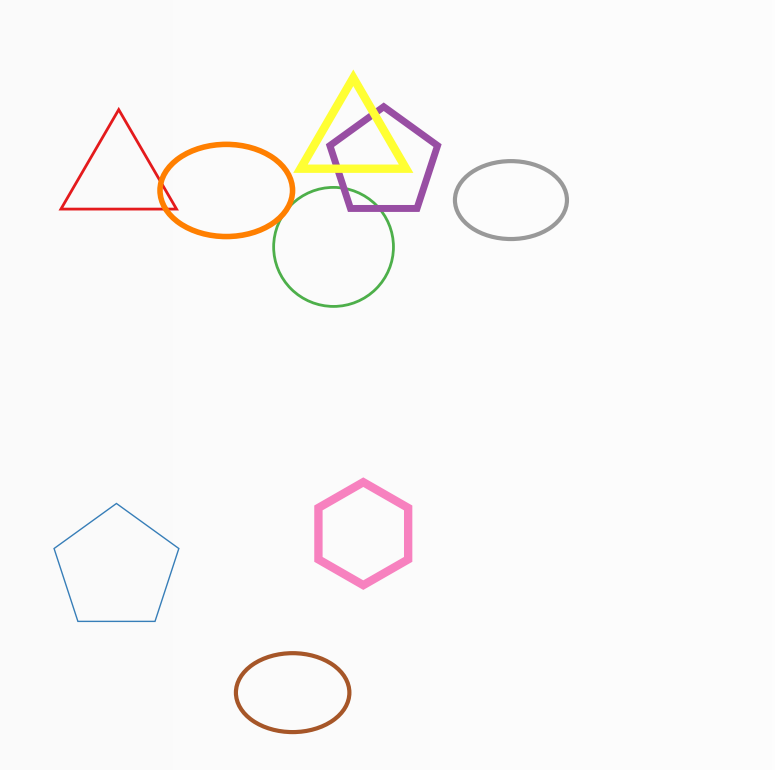[{"shape": "triangle", "thickness": 1, "radius": 0.43, "center": [0.153, 0.772]}, {"shape": "pentagon", "thickness": 0.5, "radius": 0.42, "center": [0.15, 0.261]}, {"shape": "circle", "thickness": 1, "radius": 0.39, "center": [0.43, 0.679]}, {"shape": "pentagon", "thickness": 2.5, "radius": 0.37, "center": [0.495, 0.788]}, {"shape": "oval", "thickness": 2, "radius": 0.43, "center": [0.292, 0.753]}, {"shape": "triangle", "thickness": 3, "radius": 0.39, "center": [0.456, 0.82]}, {"shape": "oval", "thickness": 1.5, "radius": 0.37, "center": [0.378, 0.1]}, {"shape": "hexagon", "thickness": 3, "radius": 0.33, "center": [0.469, 0.307]}, {"shape": "oval", "thickness": 1.5, "radius": 0.36, "center": [0.659, 0.74]}]